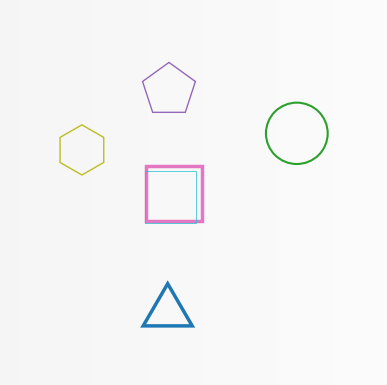[{"shape": "triangle", "thickness": 2.5, "radius": 0.37, "center": [0.433, 0.19]}, {"shape": "circle", "thickness": 1.5, "radius": 0.4, "center": [0.766, 0.654]}, {"shape": "pentagon", "thickness": 1, "radius": 0.36, "center": [0.436, 0.766]}, {"shape": "square", "thickness": 2.5, "radius": 0.36, "center": [0.449, 0.497]}, {"shape": "hexagon", "thickness": 1, "radius": 0.33, "center": [0.211, 0.611]}, {"shape": "square", "thickness": 0.5, "radius": 0.33, "center": [0.44, 0.489]}]